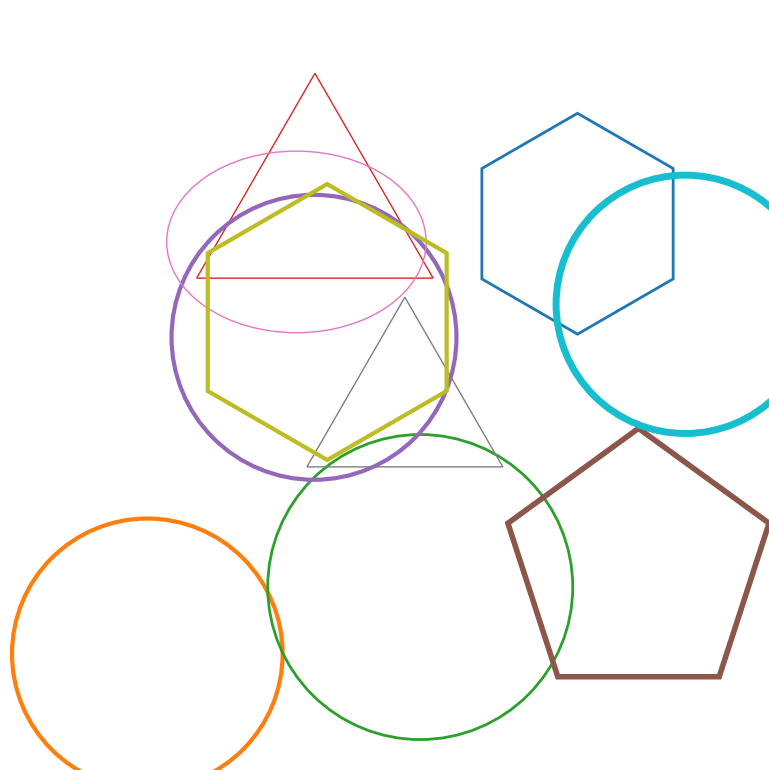[{"shape": "hexagon", "thickness": 1, "radius": 0.72, "center": [0.75, 0.709]}, {"shape": "circle", "thickness": 1.5, "radius": 0.88, "center": [0.191, 0.151]}, {"shape": "circle", "thickness": 1, "radius": 0.99, "center": [0.546, 0.238]}, {"shape": "triangle", "thickness": 0.5, "radius": 0.89, "center": [0.409, 0.727]}, {"shape": "circle", "thickness": 1.5, "radius": 0.93, "center": [0.408, 0.562]}, {"shape": "pentagon", "thickness": 2, "radius": 0.89, "center": [0.829, 0.265]}, {"shape": "oval", "thickness": 0.5, "radius": 0.84, "center": [0.385, 0.686]}, {"shape": "triangle", "thickness": 0.5, "radius": 0.73, "center": [0.526, 0.467]}, {"shape": "hexagon", "thickness": 1.5, "radius": 0.9, "center": [0.425, 0.582]}, {"shape": "circle", "thickness": 2.5, "radius": 0.84, "center": [0.89, 0.605]}]